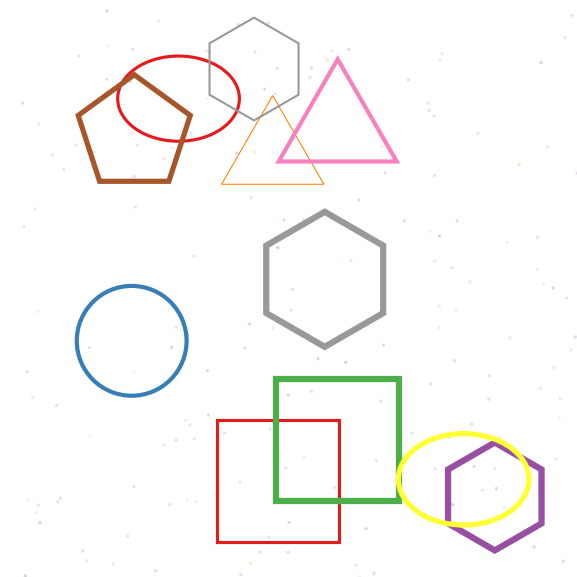[{"shape": "oval", "thickness": 1.5, "radius": 0.53, "center": [0.309, 0.828]}, {"shape": "square", "thickness": 1.5, "radius": 0.53, "center": [0.482, 0.166]}, {"shape": "circle", "thickness": 2, "radius": 0.48, "center": [0.228, 0.409]}, {"shape": "square", "thickness": 3, "radius": 0.53, "center": [0.585, 0.237]}, {"shape": "hexagon", "thickness": 3, "radius": 0.47, "center": [0.857, 0.139]}, {"shape": "triangle", "thickness": 0.5, "radius": 0.51, "center": [0.472, 0.731]}, {"shape": "oval", "thickness": 2.5, "radius": 0.57, "center": [0.803, 0.169]}, {"shape": "pentagon", "thickness": 2.5, "radius": 0.51, "center": [0.232, 0.768]}, {"shape": "triangle", "thickness": 2, "radius": 0.59, "center": [0.585, 0.778]}, {"shape": "hexagon", "thickness": 3, "radius": 0.58, "center": [0.562, 0.515]}, {"shape": "hexagon", "thickness": 1, "radius": 0.45, "center": [0.44, 0.88]}]